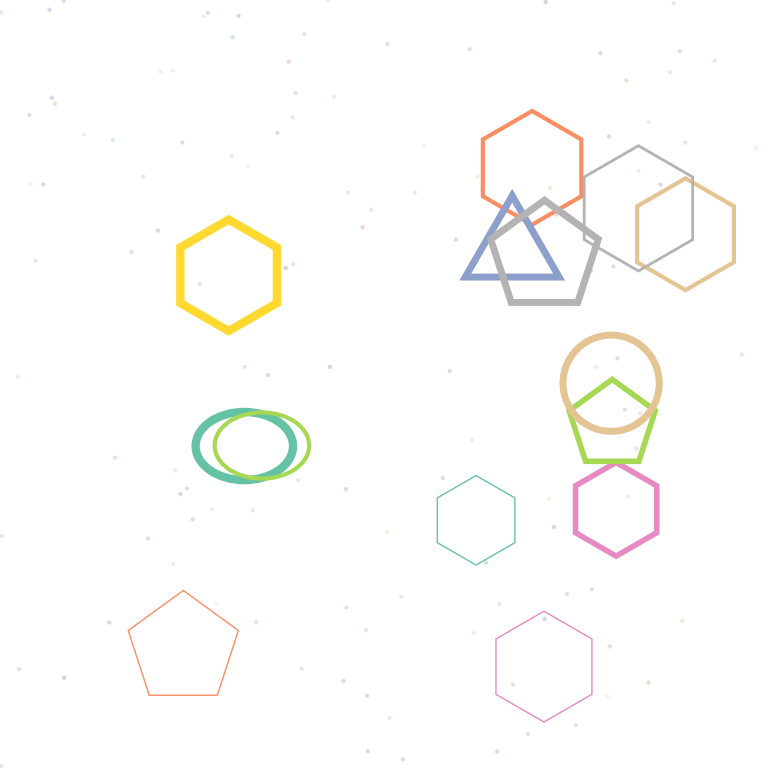[{"shape": "oval", "thickness": 3, "radius": 0.32, "center": [0.317, 0.421]}, {"shape": "hexagon", "thickness": 0.5, "radius": 0.29, "center": [0.618, 0.324]}, {"shape": "hexagon", "thickness": 1.5, "radius": 0.37, "center": [0.691, 0.782]}, {"shape": "pentagon", "thickness": 0.5, "radius": 0.38, "center": [0.238, 0.158]}, {"shape": "triangle", "thickness": 2.5, "radius": 0.35, "center": [0.665, 0.675]}, {"shape": "hexagon", "thickness": 0.5, "radius": 0.36, "center": [0.706, 0.134]}, {"shape": "hexagon", "thickness": 2, "radius": 0.3, "center": [0.8, 0.339]}, {"shape": "pentagon", "thickness": 2, "radius": 0.29, "center": [0.795, 0.448]}, {"shape": "oval", "thickness": 1.5, "radius": 0.31, "center": [0.34, 0.421]}, {"shape": "hexagon", "thickness": 3, "radius": 0.36, "center": [0.297, 0.642]}, {"shape": "circle", "thickness": 2.5, "radius": 0.31, "center": [0.794, 0.502]}, {"shape": "hexagon", "thickness": 1.5, "radius": 0.36, "center": [0.89, 0.696]}, {"shape": "hexagon", "thickness": 1, "radius": 0.41, "center": [0.829, 0.729]}, {"shape": "pentagon", "thickness": 2.5, "radius": 0.37, "center": [0.707, 0.667]}]